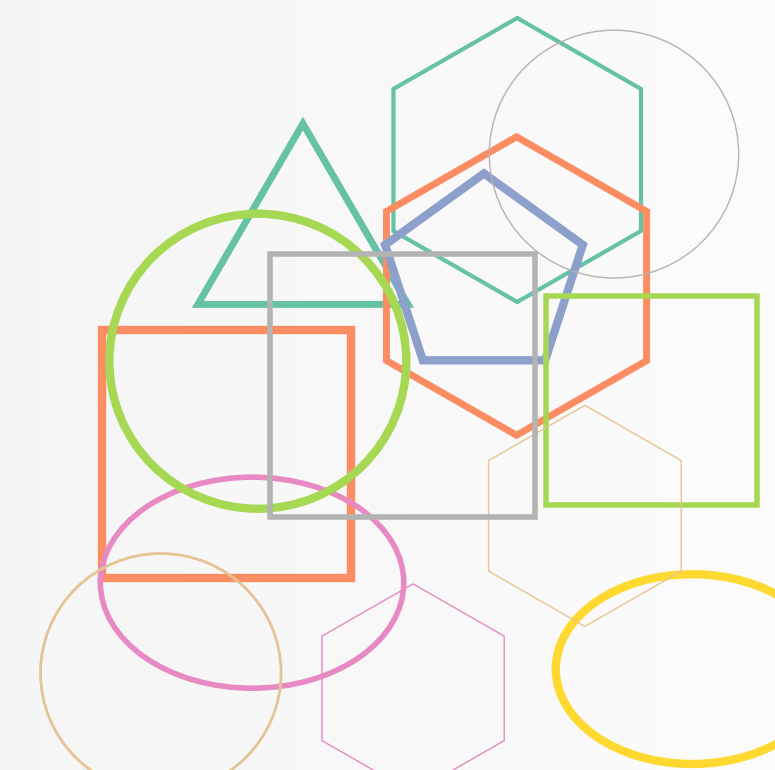[{"shape": "hexagon", "thickness": 1.5, "radius": 0.92, "center": [0.667, 0.792]}, {"shape": "triangle", "thickness": 2.5, "radius": 0.78, "center": [0.391, 0.683]}, {"shape": "square", "thickness": 3, "radius": 0.81, "center": [0.292, 0.41]}, {"shape": "hexagon", "thickness": 2.5, "radius": 0.97, "center": [0.667, 0.629]}, {"shape": "pentagon", "thickness": 3, "radius": 0.67, "center": [0.624, 0.641]}, {"shape": "hexagon", "thickness": 0.5, "radius": 0.68, "center": [0.533, 0.106]}, {"shape": "oval", "thickness": 2, "radius": 0.98, "center": [0.325, 0.243]}, {"shape": "square", "thickness": 2, "radius": 0.68, "center": [0.84, 0.48]}, {"shape": "circle", "thickness": 3, "radius": 0.96, "center": [0.333, 0.531]}, {"shape": "oval", "thickness": 3, "radius": 0.88, "center": [0.893, 0.131]}, {"shape": "circle", "thickness": 1, "radius": 0.78, "center": [0.207, 0.126]}, {"shape": "hexagon", "thickness": 0.5, "radius": 0.72, "center": [0.755, 0.33]}, {"shape": "square", "thickness": 2, "radius": 0.85, "center": [0.519, 0.499]}, {"shape": "circle", "thickness": 0.5, "radius": 0.8, "center": [0.792, 0.8]}]